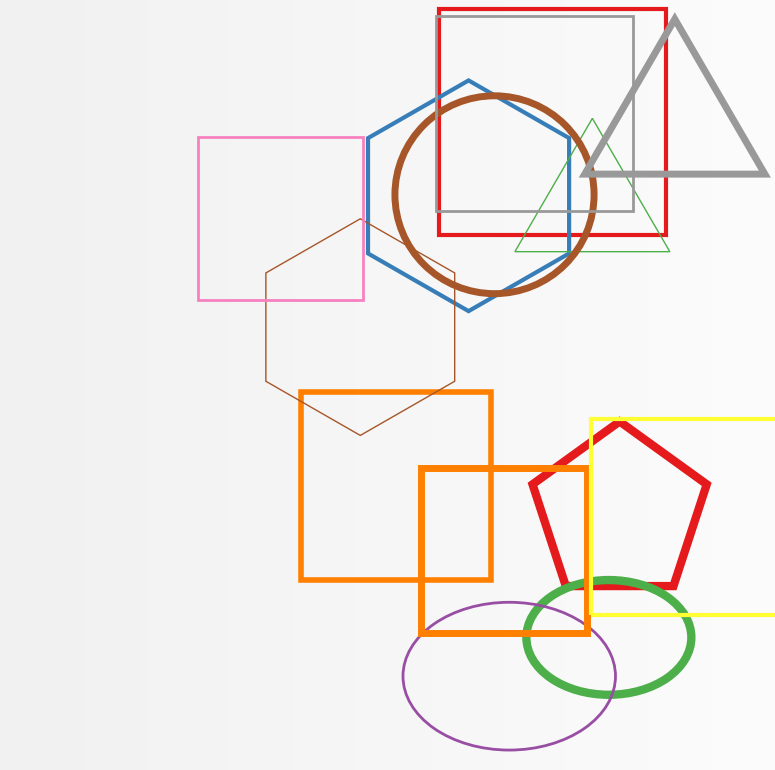[{"shape": "square", "thickness": 1.5, "radius": 0.73, "center": [0.713, 0.841]}, {"shape": "pentagon", "thickness": 3, "radius": 0.59, "center": [0.8, 0.334]}, {"shape": "hexagon", "thickness": 1.5, "radius": 0.75, "center": [0.605, 0.746]}, {"shape": "triangle", "thickness": 0.5, "radius": 0.58, "center": [0.764, 0.731]}, {"shape": "oval", "thickness": 3, "radius": 0.53, "center": [0.786, 0.172]}, {"shape": "oval", "thickness": 1, "radius": 0.69, "center": [0.657, 0.122]}, {"shape": "square", "thickness": 2.5, "radius": 0.54, "center": [0.65, 0.285]}, {"shape": "square", "thickness": 2, "radius": 0.61, "center": [0.512, 0.369]}, {"shape": "square", "thickness": 1.5, "radius": 0.64, "center": [0.89, 0.328]}, {"shape": "circle", "thickness": 2.5, "radius": 0.64, "center": [0.638, 0.747]}, {"shape": "hexagon", "thickness": 0.5, "radius": 0.7, "center": [0.465, 0.575]}, {"shape": "square", "thickness": 1, "radius": 0.53, "center": [0.362, 0.716]}, {"shape": "triangle", "thickness": 2.5, "radius": 0.67, "center": [0.871, 0.841]}, {"shape": "square", "thickness": 1, "radius": 0.63, "center": [0.69, 0.853]}]